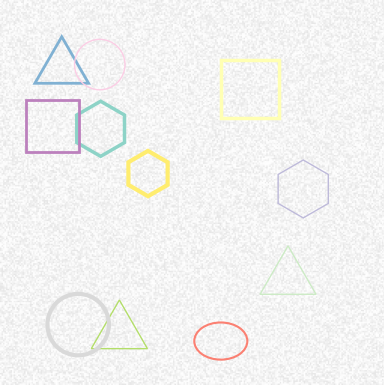[{"shape": "hexagon", "thickness": 2.5, "radius": 0.36, "center": [0.261, 0.665]}, {"shape": "square", "thickness": 2.5, "radius": 0.38, "center": [0.651, 0.77]}, {"shape": "hexagon", "thickness": 1, "radius": 0.38, "center": [0.788, 0.509]}, {"shape": "oval", "thickness": 1.5, "radius": 0.34, "center": [0.574, 0.114]}, {"shape": "triangle", "thickness": 2, "radius": 0.4, "center": [0.16, 0.824]}, {"shape": "triangle", "thickness": 1, "radius": 0.42, "center": [0.31, 0.137]}, {"shape": "circle", "thickness": 1, "radius": 0.33, "center": [0.259, 0.832]}, {"shape": "circle", "thickness": 3, "radius": 0.4, "center": [0.203, 0.157]}, {"shape": "square", "thickness": 2, "radius": 0.34, "center": [0.136, 0.673]}, {"shape": "triangle", "thickness": 1, "radius": 0.42, "center": [0.748, 0.278]}, {"shape": "hexagon", "thickness": 3, "radius": 0.29, "center": [0.384, 0.549]}]